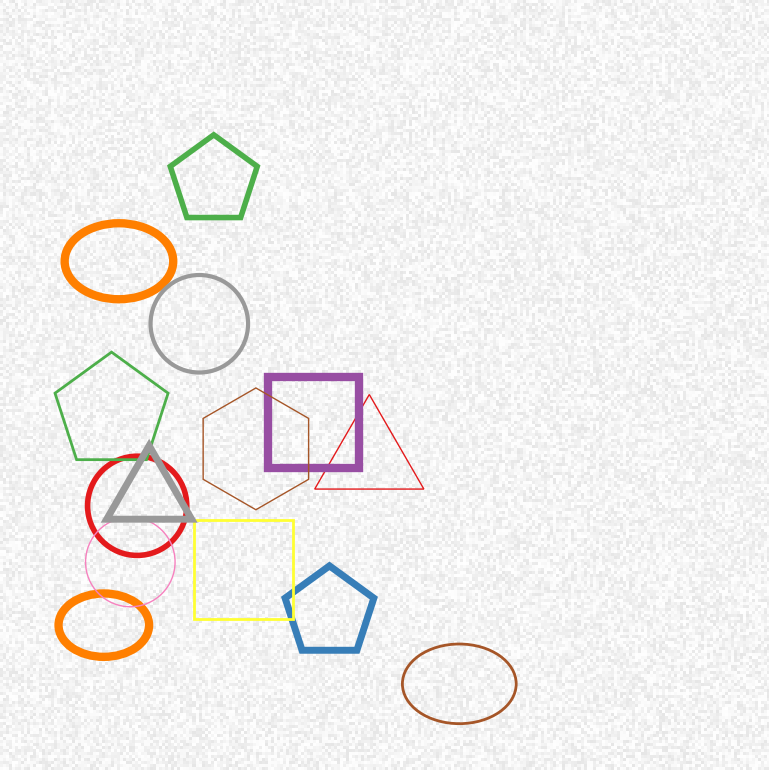[{"shape": "circle", "thickness": 2, "radius": 0.32, "center": [0.178, 0.343]}, {"shape": "triangle", "thickness": 0.5, "radius": 0.41, "center": [0.48, 0.406]}, {"shape": "pentagon", "thickness": 2.5, "radius": 0.3, "center": [0.428, 0.205]}, {"shape": "pentagon", "thickness": 2, "radius": 0.3, "center": [0.278, 0.766]}, {"shape": "pentagon", "thickness": 1, "radius": 0.39, "center": [0.145, 0.465]}, {"shape": "square", "thickness": 3, "radius": 0.3, "center": [0.407, 0.451]}, {"shape": "oval", "thickness": 3, "radius": 0.29, "center": [0.135, 0.188]}, {"shape": "oval", "thickness": 3, "radius": 0.35, "center": [0.154, 0.661]}, {"shape": "square", "thickness": 1, "radius": 0.32, "center": [0.316, 0.26]}, {"shape": "hexagon", "thickness": 0.5, "radius": 0.4, "center": [0.332, 0.417]}, {"shape": "oval", "thickness": 1, "radius": 0.37, "center": [0.596, 0.112]}, {"shape": "circle", "thickness": 0.5, "radius": 0.29, "center": [0.169, 0.27]}, {"shape": "circle", "thickness": 1.5, "radius": 0.32, "center": [0.259, 0.58]}, {"shape": "triangle", "thickness": 2.5, "radius": 0.32, "center": [0.194, 0.358]}]